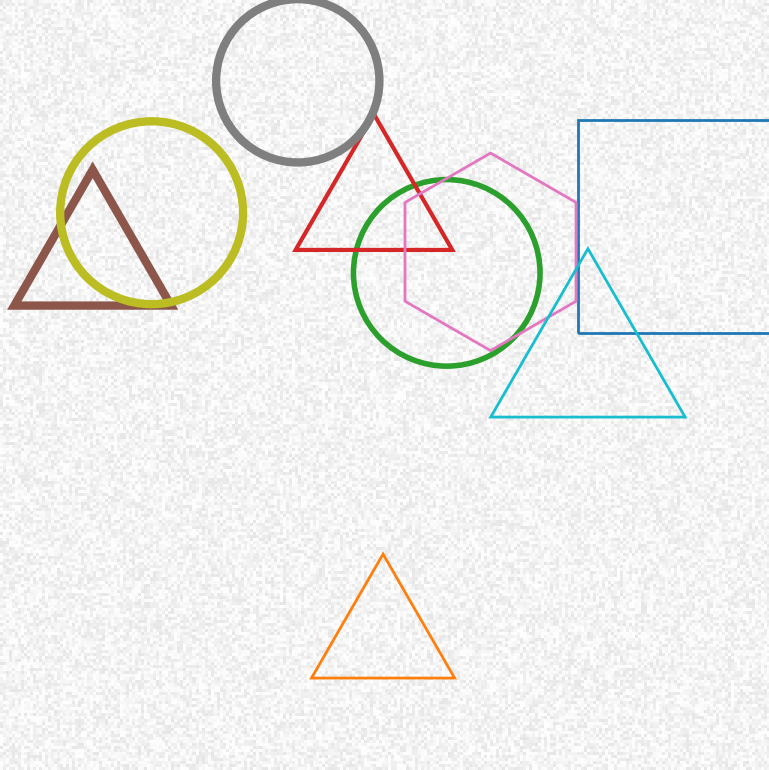[{"shape": "square", "thickness": 1, "radius": 0.69, "center": [0.889, 0.706]}, {"shape": "triangle", "thickness": 1, "radius": 0.54, "center": [0.497, 0.173]}, {"shape": "circle", "thickness": 2, "radius": 0.61, "center": [0.58, 0.646]}, {"shape": "triangle", "thickness": 1.5, "radius": 0.59, "center": [0.486, 0.734]}, {"shape": "triangle", "thickness": 3, "radius": 0.59, "center": [0.12, 0.662]}, {"shape": "hexagon", "thickness": 1, "radius": 0.64, "center": [0.637, 0.673]}, {"shape": "circle", "thickness": 3, "radius": 0.53, "center": [0.387, 0.895]}, {"shape": "circle", "thickness": 3, "radius": 0.59, "center": [0.197, 0.724]}, {"shape": "triangle", "thickness": 1, "radius": 0.73, "center": [0.764, 0.531]}]